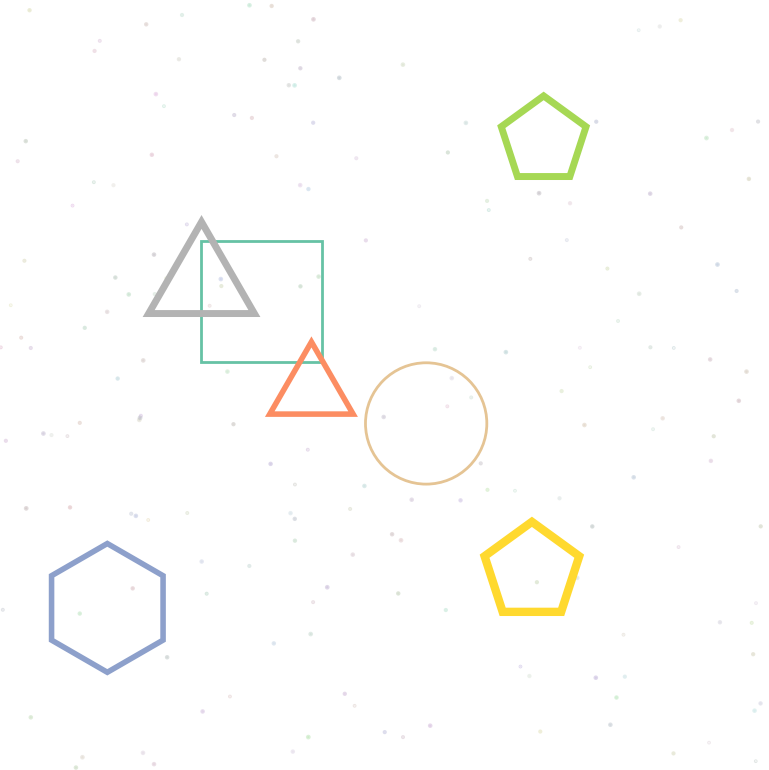[{"shape": "square", "thickness": 1, "radius": 0.39, "center": [0.339, 0.608]}, {"shape": "triangle", "thickness": 2, "radius": 0.31, "center": [0.404, 0.493]}, {"shape": "hexagon", "thickness": 2, "radius": 0.42, "center": [0.139, 0.21]}, {"shape": "pentagon", "thickness": 2.5, "radius": 0.29, "center": [0.706, 0.818]}, {"shape": "pentagon", "thickness": 3, "radius": 0.32, "center": [0.691, 0.258]}, {"shape": "circle", "thickness": 1, "radius": 0.39, "center": [0.553, 0.45]}, {"shape": "triangle", "thickness": 2.5, "radius": 0.4, "center": [0.262, 0.632]}]